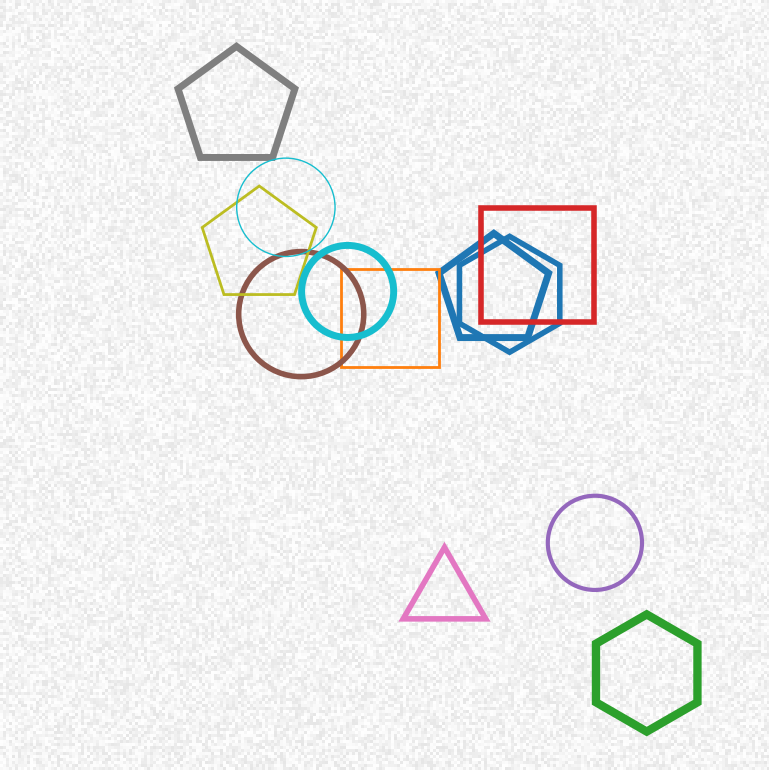[{"shape": "pentagon", "thickness": 2.5, "radius": 0.37, "center": [0.641, 0.622]}, {"shape": "hexagon", "thickness": 2, "radius": 0.38, "center": [0.662, 0.618]}, {"shape": "square", "thickness": 1, "radius": 0.32, "center": [0.507, 0.587]}, {"shape": "hexagon", "thickness": 3, "radius": 0.38, "center": [0.84, 0.126]}, {"shape": "square", "thickness": 2, "radius": 0.37, "center": [0.698, 0.656]}, {"shape": "circle", "thickness": 1.5, "radius": 0.31, "center": [0.773, 0.295]}, {"shape": "circle", "thickness": 2, "radius": 0.41, "center": [0.391, 0.592]}, {"shape": "triangle", "thickness": 2, "radius": 0.31, "center": [0.577, 0.227]}, {"shape": "pentagon", "thickness": 2.5, "radius": 0.4, "center": [0.307, 0.86]}, {"shape": "pentagon", "thickness": 1, "radius": 0.39, "center": [0.337, 0.68]}, {"shape": "circle", "thickness": 0.5, "radius": 0.32, "center": [0.371, 0.731]}, {"shape": "circle", "thickness": 2.5, "radius": 0.3, "center": [0.451, 0.622]}]